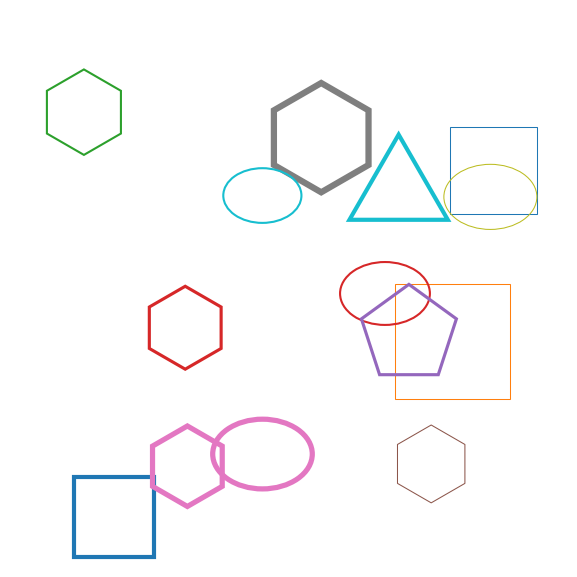[{"shape": "square", "thickness": 0.5, "radius": 0.38, "center": [0.854, 0.704]}, {"shape": "square", "thickness": 2, "radius": 0.35, "center": [0.198, 0.103]}, {"shape": "square", "thickness": 0.5, "radius": 0.5, "center": [0.784, 0.408]}, {"shape": "hexagon", "thickness": 1, "radius": 0.37, "center": [0.145, 0.805]}, {"shape": "oval", "thickness": 1, "radius": 0.39, "center": [0.667, 0.491]}, {"shape": "hexagon", "thickness": 1.5, "radius": 0.36, "center": [0.321, 0.432]}, {"shape": "pentagon", "thickness": 1.5, "radius": 0.43, "center": [0.708, 0.42]}, {"shape": "hexagon", "thickness": 0.5, "radius": 0.34, "center": [0.747, 0.196]}, {"shape": "oval", "thickness": 2.5, "radius": 0.43, "center": [0.455, 0.213]}, {"shape": "hexagon", "thickness": 2.5, "radius": 0.35, "center": [0.324, 0.192]}, {"shape": "hexagon", "thickness": 3, "radius": 0.47, "center": [0.556, 0.761]}, {"shape": "oval", "thickness": 0.5, "radius": 0.4, "center": [0.849, 0.658]}, {"shape": "oval", "thickness": 1, "radius": 0.34, "center": [0.454, 0.661]}, {"shape": "triangle", "thickness": 2, "radius": 0.49, "center": [0.69, 0.668]}]